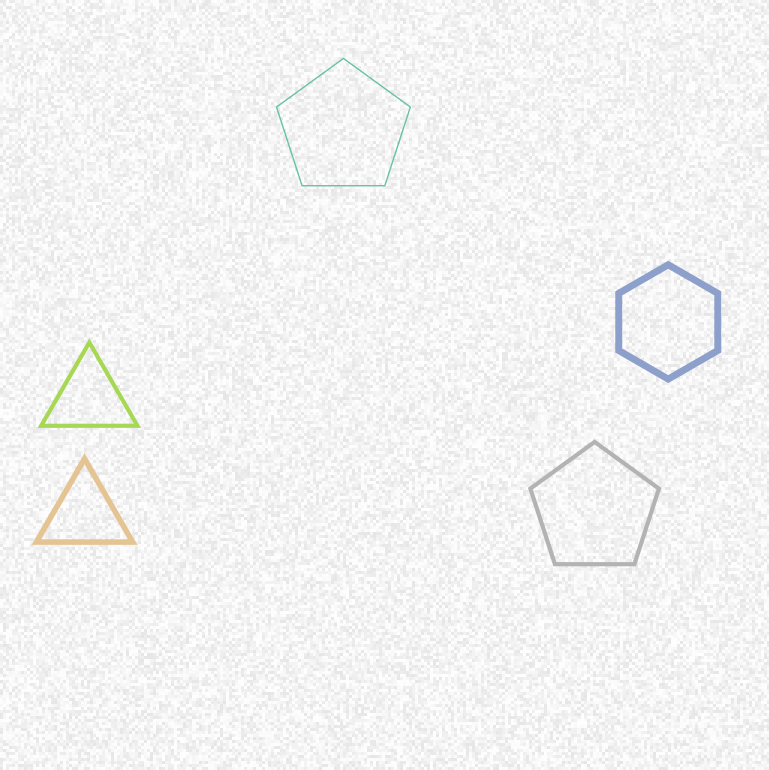[{"shape": "pentagon", "thickness": 0.5, "radius": 0.46, "center": [0.446, 0.833]}, {"shape": "hexagon", "thickness": 2.5, "radius": 0.37, "center": [0.868, 0.582]}, {"shape": "triangle", "thickness": 1.5, "radius": 0.36, "center": [0.116, 0.483]}, {"shape": "triangle", "thickness": 2, "radius": 0.36, "center": [0.11, 0.332]}, {"shape": "pentagon", "thickness": 1.5, "radius": 0.44, "center": [0.772, 0.338]}]